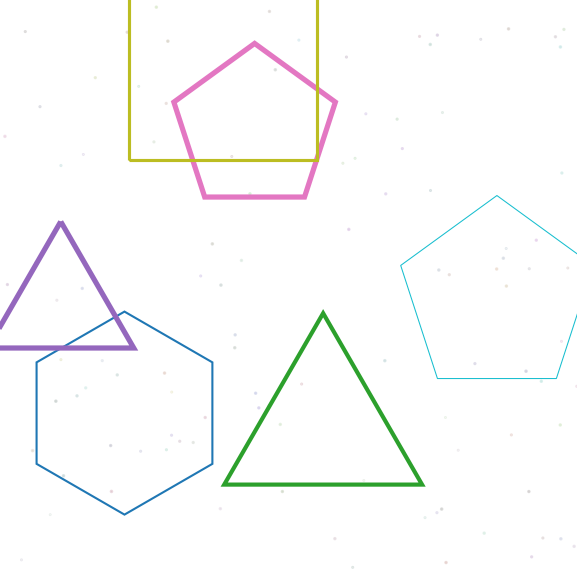[{"shape": "hexagon", "thickness": 1, "radius": 0.88, "center": [0.216, 0.284]}, {"shape": "triangle", "thickness": 2, "radius": 0.99, "center": [0.56, 0.259]}, {"shape": "triangle", "thickness": 2.5, "radius": 0.73, "center": [0.105, 0.469]}, {"shape": "pentagon", "thickness": 2.5, "radius": 0.74, "center": [0.441, 0.777]}, {"shape": "square", "thickness": 1.5, "radius": 0.82, "center": [0.386, 0.885]}, {"shape": "pentagon", "thickness": 0.5, "radius": 0.88, "center": [0.86, 0.485]}]